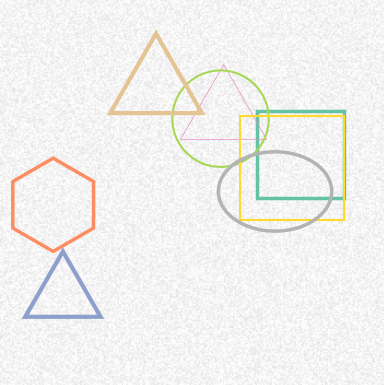[{"shape": "square", "thickness": 2.5, "radius": 0.57, "center": [0.78, 0.599]}, {"shape": "hexagon", "thickness": 2.5, "radius": 0.61, "center": [0.138, 0.468]}, {"shape": "triangle", "thickness": 3, "radius": 0.57, "center": [0.163, 0.234]}, {"shape": "triangle", "thickness": 0.5, "radius": 0.65, "center": [0.581, 0.703]}, {"shape": "circle", "thickness": 1.5, "radius": 0.63, "center": [0.573, 0.692]}, {"shape": "square", "thickness": 1.5, "radius": 0.68, "center": [0.758, 0.564]}, {"shape": "triangle", "thickness": 3, "radius": 0.69, "center": [0.405, 0.775]}, {"shape": "oval", "thickness": 2.5, "radius": 0.74, "center": [0.714, 0.503]}]